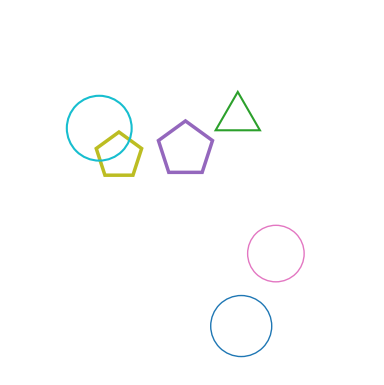[{"shape": "circle", "thickness": 1, "radius": 0.4, "center": [0.627, 0.153]}, {"shape": "triangle", "thickness": 1.5, "radius": 0.33, "center": [0.618, 0.695]}, {"shape": "pentagon", "thickness": 2.5, "radius": 0.37, "center": [0.482, 0.612]}, {"shape": "circle", "thickness": 1, "radius": 0.37, "center": [0.717, 0.341]}, {"shape": "pentagon", "thickness": 2.5, "radius": 0.31, "center": [0.309, 0.595]}, {"shape": "circle", "thickness": 1.5, "radius": 0.42, "center": [0.258, 0.667]}]